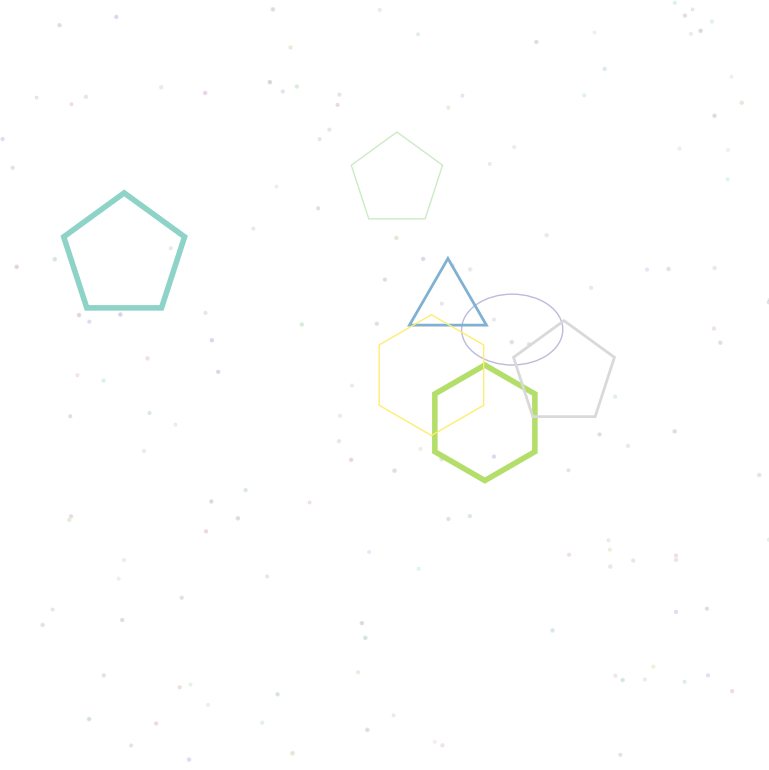[{"shape": "pentagon", "thickness": 2, "radius": 0.41, "center": [0.161, 0.667]}, {"shape": "oval", "thickness": 0.5, "radius": 0.33, "center": [0.665, 0.572]}, {"shape": "triangle", "thickness": 1, "radius": 0.29, "center": [0.582, 0.607]}, {"shape": "hexagon", "thickness": 2, "radius": 0.38, "center": [0.63, 0.451]}, {"shape": "pentagon", "thickness": 1, "radius": 0.34, "center": [0.732, 0.515]}, {"shape": "pentagon", "thickness": 0.5, "radius": 0.31, "center": [0.516, 0.766]}, {"shape": "hexagon", "thickness": 0.5, "radius": 0.39, "center": [0.56, 0.513]}]